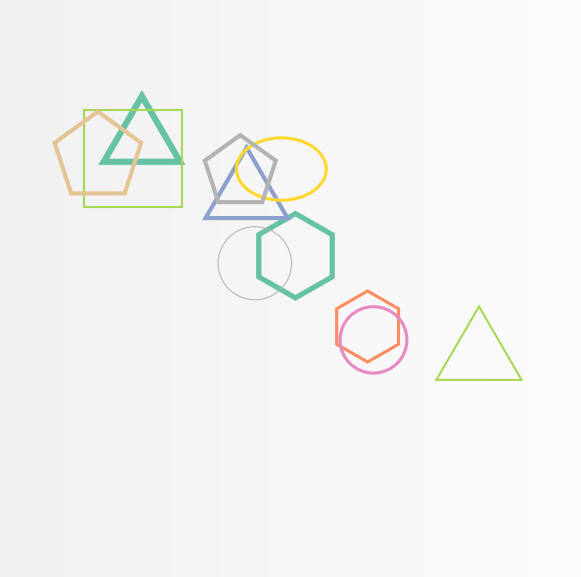[{"shape": "triangle", "thickness": 3, "radius": 0.38, "center": [0.244, 0.757]}, {"shape": "hexagon", "thickness": 2.5, "radius": 0.36, "center": [0.508, 0.556]}, {"shape": "hexagon", "thickness": 1.5, "radius": 0.31, "center": [0.632, 0.434]}, {"shape": "triangle", "thickness": 2, "radius": 0.41, "center": [0.424, 0.662]}, {"shape": "circle", "thickness": 1.5, "radius": 0.29, "center": [0.643, 0.411]}, {"shape": "triangle", "thickness": 1, "radius": 0.42, "center": [0.824, 0.384]}, {"shape": "square", "thickness": 1, "radius": 0.42, "center": [0.229, 0.724]}, {"shape": "oval", "thickness": 1.5, "radius": 0.39, "center": [0.484, 0.706]}, {"shape": "pentagon", "thickness": 2, "radius": 0.39, "center": [0.168, 0.728]}, {"shape": "pentagon", "thickness": 2, "radius": 0.32, "center": [0.413, 0.701]}, {"shape": "circle", "thickness": 0.5, "radius": 0.32, "center": [0.438, 0.543]}]